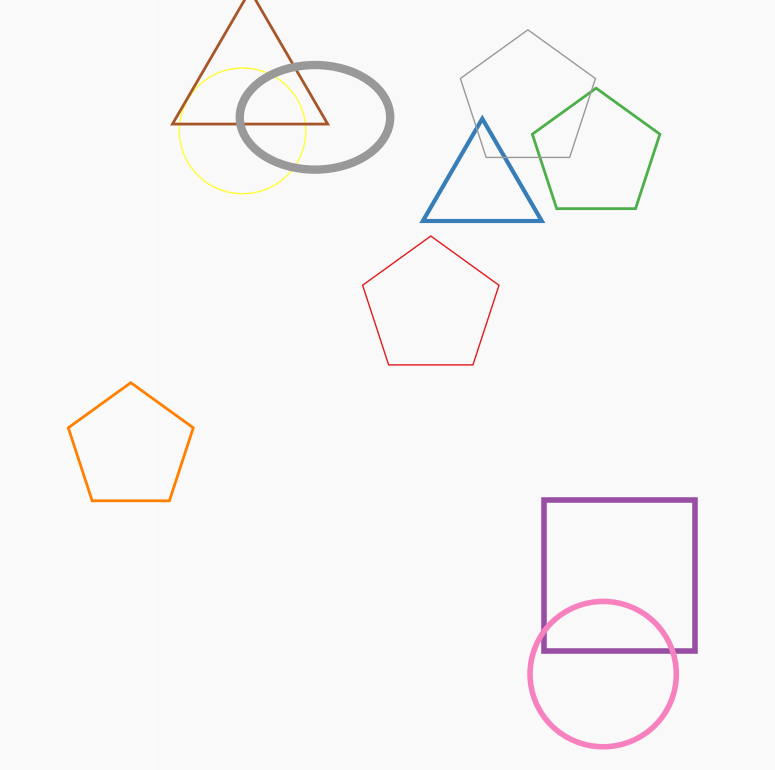[{"shape": "pentagon", "thickness": 0.5, "radius": 0.46, "center": [0.556, 0.601]}, {"shape": "triangle", "thickness": 1.5, "radius": 0.44, "center": [0.622, 0.757]}, {"shape": "pentagon", "thickness": 1, "radius": 0.43, "center": [0.769, 0.799]}, {"shape": "square", "thickness": 2, "radius": 0.49, "center": [0.799, 0.253]}, {"shape": "pentagon", "thickness": 1, "radius": 0.42, "center": [0.169, 0.418]}, {"shape": "circle", "thickness": 0.5, "radius": 0.41, "center": [0.313, 0.83]}, {"shape": "triangle", "thickness": 1, "radius": 0.58, "center": [0.323, 0.897]}, {"shape": "circle", "thickness": 2, "radius": 0.47, "center": [0.778, 0.125]}, {"shape": "pentagon", "thickness": 0.5, "radius": 0.46, "center": [0.681, 0.87]}, {"shape": "oval", "thickness": 3, "radius": 0.49, "center": [0.406, 0.848]}]